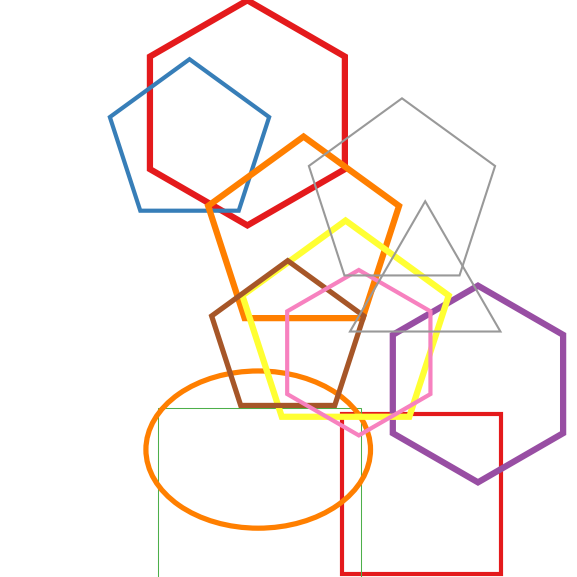[{"shape": "hexagon", "thickness": 3, "radius": 0.97, "center": [0.428, 0.804]}, {"shape": "square", "thickness": 2, "radius": 0.69, "center": [0.729, 0.144]}, {"shape": "pentagon", "thickness": 2, "radius": 0.72, "center": [0.328, 0.752]}, {"shape": "square", "thickness": 0.5, "radius": 0.88, "center": [0.449, 0.118]}, {"shape": "hexagon", "thickness": 3, "radius": 0.85, "center": [0.828, 0.334]}, {"shape": "pentagon", "thickness": 3, "radius": 0.87, "center": [0.526, 0.589]}, {"shape": "oval", "thickness": 2.5, "radius": 0.97, "center": [0.447, 0.221]}, {"shape": "pentagon", "thickness": 3, "radius": 0.94, "center": [0.598, 0.429]}, {"shape": "pentagon", "thickness": 2.5, "radius": 0.69, "center": [0.498, 0.409]}, {"shape": "hexagon", "thickness": 2, "radius": 0.72, "center": [0.621, 0.388]}, {"shape": "triangle", "thickness": 1, "radius": 0.75, "center": [0.736, 0.5]}, {"shape": "pentagon", "thickness": 1, "radius": 0.85, "center": [0.696, 0.659]}]